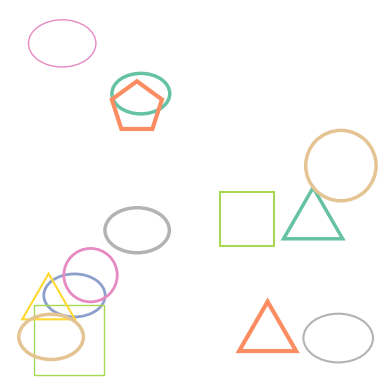[{"shape": "triangle", "thickness": 2.5, "radius": 0.44, "center": [0.813, 0.424]}, {"shape": "oval", "thickness": 2.5, "radius": 0.38, "center": [0.366, 0.757]}, {"shape": "pentagon", "thickness": 3, "radius": 0.34, "center": [0.356, 0.72]}, {"shape": "triangle", "thickness": 3, "radius": 0.43, "center": [0.695, 0.131]}, {"shape": "oval", "thickness": 2, "radius": 0.4, "center": [0.193, 0.233]}, {"shape": "oval", "thickness": 1, "radius": 0.44, "center": [0.162, 0.887]}, {"shape": "circle", "thickness": 2, "radius": 0.35, "center": [0.235, 0.285]}, {"shape": "square", "thickness": 1.5, "radius": 0.35, "center": [0.642, 0.431]}, {"shape": "square", "thickness": 1, "radius": 0.45, "center": [0.18, 0.118]}, {"shape": "triangle", "thickness": 1.5, "radius": 0.4, "center": [0.126, 0.21]}, {"shape": "oval", "thickness": 2.5, "radius": 0.42, "center": [0.133, 0.125]}, {"shape": "circle", "thickness": 2.5, "radius": 0.46, "center": [0.885, 0.57]}, {"shape": "oval", "thickness": 1.5, "radius": 0.45, "center": [0.878, 0.122]}, {"shape": "oval", "thickness": 2.5, "radius": 0.42, "center": [0.356, 0.402]}]